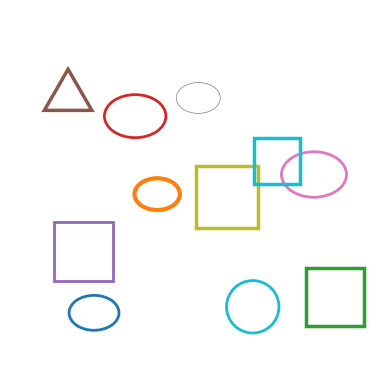[{"shape": "oval", "thickness": 2, "radius": 0.32, "center": [0.244, 0.187]}, {"shape": "oval", "thickness": 3, "radius": 0.29, "center": [0.408, 0.496]}, {"shape": "square", "thickness": 2.5, "radius": 0.38, "center": [0.87, 0.229]}, {"shape": "oval", "thickness": 2, "radius": 0.4, "center": [0.351, 0.698]}, {"shape": "square", "thickness": 2, "radius": 0.38, "center": [0.217, 0.346]}, {"shape": "triangle", "thickness": 2.5, "radius": 0.36, "center": [0.177, 0.749]}, {"shape": "oval", "thickness": 2, "radius": 0.42, "center": [0.815, 0.547]}, {"shape": "oval", "thickness": 0.5, "radius": 0.29, "center": [0.515, 0.746]}, {"shape": "square", "thickness": 2.5, "radius": 0.4, "center": [0.589, 0.489]}, {"shape": "circle", "thickness": 2, "radius": 0.34, "center": [0.656, 0.203]}, {"shape": "square", "thickness": 2.5, "radius": 0.3, "center": [0.719, 0.581]}]